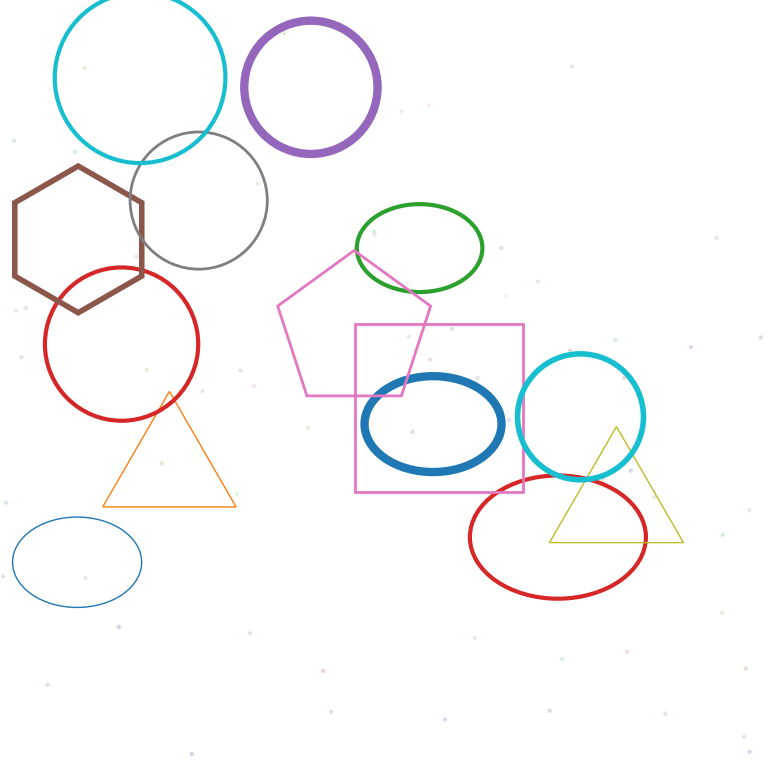[{"shape": "oval", "thickness": 0.5, "radius": 0.42, "center": [0.1, 0.27]}, {"shape": "oval", "thickness": 3, "radius": 0.44, "center": [0.562, 0.449]}, {"shape": "triangle", "thickness": 0.5, "radius": 0.5, "center": [0.22, 0.392]}, {"shape": "oval", "thickness": 1.5, "radius": 0.41, "center": [0.545, 0.678]}, {"shape": "circle", "thickness": 1.5, "radius": 0.5, "center": [0.158, 0.553]}, {"shape": "oval", "thickness": 1.5, "radius": 0.57, "center": [0.725, 0.302]}, {"shape": "circle", "thickness": 3, "radius": 0.43, "center": [0.404, 0.887]}, {"shape": "hexagon", "thickness": 2, "radius": 0.48, "center": [0.102, 0.689]}, {"shape": "pentagon", "thickness": 1, "radius": 0.52, "center": [0.46, 0.57]}, {"shape": "square", "thickness": 1, "radius": 0.54, "center": [0.57, 0.47]}, {"shape": "circle", "thickness": 1, "radius": 0.45, "center": [0.258, 0.74]}, {"shape": "triangle", "thickness": 0.5, "radius": 0.5, "center": [0.801, 0.346]}, {"shape": "circle", "thickness": 1.5, "radius": 0.55, "center": [0.182, 0.899]}, {"shape": "circle", "thickness": 2, "radius": 0.41, "center": [0.754, 0.459]}]